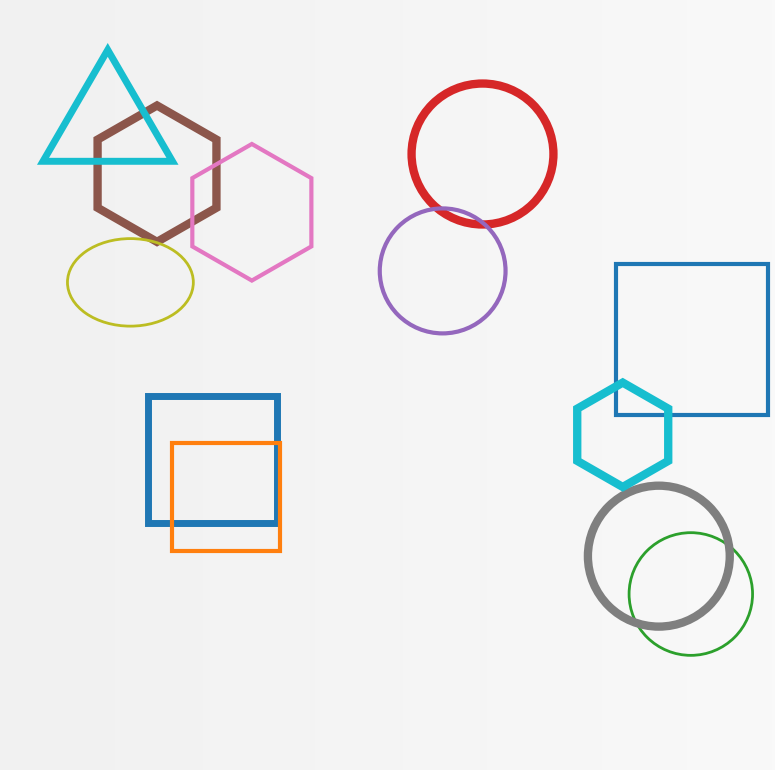[{"shape": "square", "thickness": 1.5, "radius": 0.49, "center": [0.893, 0.559]}, {"shape": "square", "thickness": 2.5, "radius": 0.42, "center": [0.274, 0.403]}, {"shape": "square", "thickness": 1.5, "radius": 0.35, "center": [0.291, 0.354]}, {"shape": "circle", "thickness": 1, "radius": 0.4, "center": [0.891, 0.229]}, {"shape": "circle", "thickness": 3, "radius": 0.46, "center": [0.623, 0.8]}, {"shape": "circle", "thickness": 1.5, "radius": 0.41, "center": [0.571, 0.648]}, {"shape": "hexagon", "thickness": 3, "radius": 0.44, "center": [0.203, 0.774]}, {"shape": "hexagon", "thickness": 1.5, "radius": 0.44, "center": [0.325, 0.724]}, {"shape": "circle", "thickness": 3, "radius": 0.46, "center": [0.85, 0.278]}, {"shape": "oval", "thickness": 1, "radius": 0.41, "center": [0.168, 0.633]}, {"shape": "hexagon", "thickness": 3, "radius": 0.34, "center": [0.804, 0.435]}, {"shape": "triangle", "thickness": 2.5, "radius": 0.48, "center": [0.139, 0.839]}]